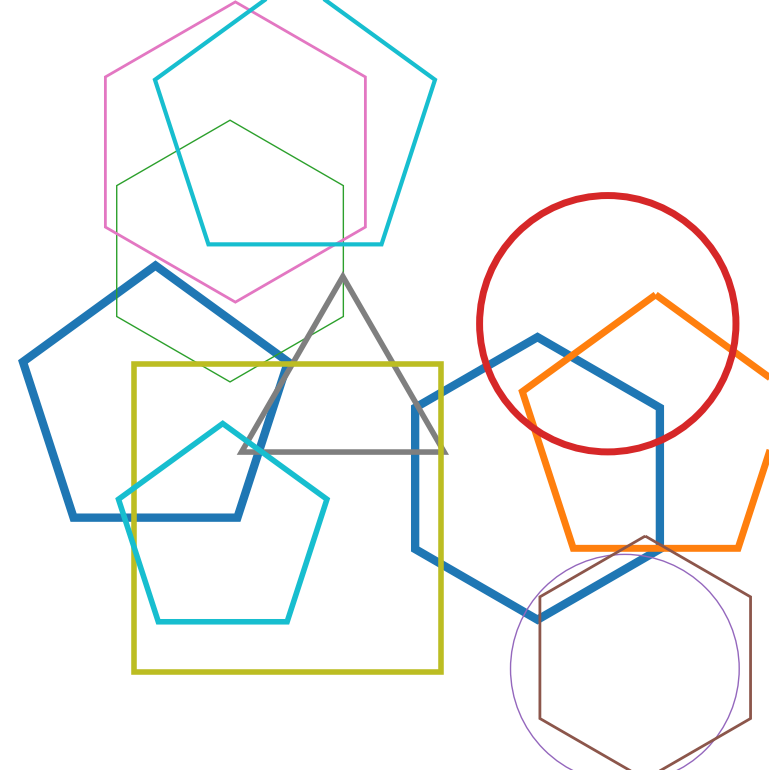[{"shape": "hexagon", "thickness": 3, "radius": 0.92, "center": [0.698, 0.379]}, {"shape": "pentagon", "thickness": 3, "radius": 0.9, "center": [0.202, 0.474]}, {"shape": "pentagon", "thickness": 2.5, "radius": 0.91, "center": [0.852, 0.435]}, {"shape": "hexagon", "thickness": 0.5, "radius": 0.85, "center": [0.299, 0.674]}, {"shape": "circle", "thickness": 2.5, "radius": 0.83, "center": [0.789, 0.58]}, {"shape": "circle", "thickness": 0.5, "radius": 0.74, "center": [0.812, 0.132]}, {"shape": "hexagon", "thickness": 1, "radius": 0.79, "center": [0.838, 0.146]}, {"shape": "hexagon", "thickness": 1, "radius": 0.97, "center": [0.306, 0.803]}, {"shape": "triangle", "thickness": 2, "radius": 0.76, "center": [0.445, 0.489]}, {"shape": "square", "thickness": 2, "radius": 1.0, "center": [0.373, 0.327]}, {"shape": "pentagon", "thickness": 2, "radius": 0.71, "center": [0.289, 0.308]}, {"shape": "pentagon", "thickness": 1.5, "radius": 0.96, "center": [0.383, 0.837]}]